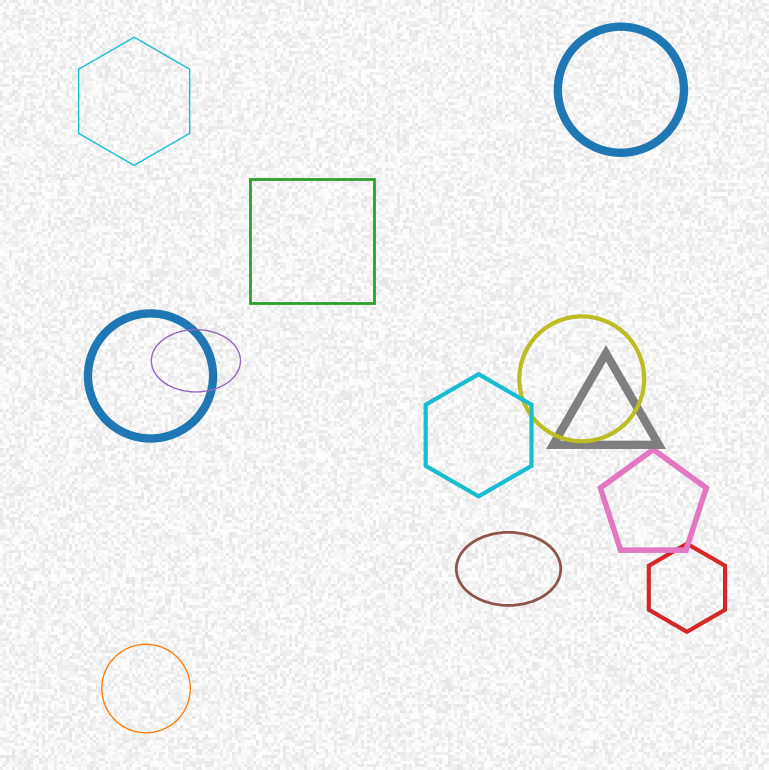[{"shape": "circle", "thickness": 3, "radius": 0.41, "center": [0.806, 0.883]}, {"shape": "circle", "thickness": 3, "radius": 0.41, "center": [0.195, 0.512]}, {"shape": "circle", "thickness": 0.5, "radius": 0.29, "center": [0.19, 0.106]}, {"shape": "square", "thickness": 1, "radius": 0.4, "center": [0.405, 0.686]}, {"shape": "hexagon", "thickness": 1.5, "radius": 0.29, "center": [0.892, 0.237]}, {"shape": "oval", "thickness": 0.5, "radius": 0.29, "center": [0.254, 0.531]}, {"shape": "oval", "thickness": 1, "radius": 0.34, "center": [0.66, 0.261]}, {"shape": "pentagon", "thickness": 2, "radius": 0.36, "center": [0.848, 0.344]}, {"shape": "triangle", "thickness": 3, "radius": 0.4, "center": [0.787, 0.462]}, {"shape": "circle", "thickness": 1.5, "radius": 0.41, "center": [0.756, 0.508]}, {"shape": "hexagon", "thickness": 0.5, "radius": 0.42, "center": [0.174, 0.868]}, {"shape": "hexagon", "thickness": 1.5, "radius": 0.4, "center": [0.622, 0.435]}]